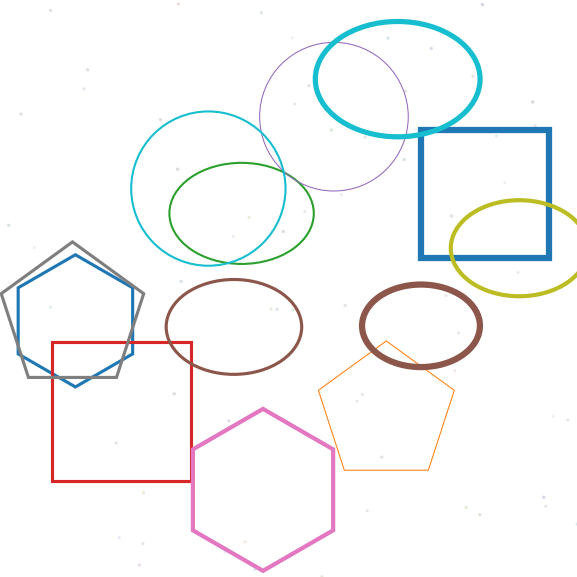[{"shape": "square", "thickness": 3, "radius": 0.56, "center": [0.84, 0.664]}, {"shape": "hexagon", "thickness": 1.5, "radius": 0.57, "center": [0.131, 0.444]}, {"shape": "pentagon", "thickness": 0.5, "radius": 0.62, "center": [0.669, 0.285]}, {"shape": "oval", "thickness": 1, "radius": 0.63, "center": [0.418, 0.63]}, {"shape": "square", "thickness": 1.5, "radius": 0.6, "center": [0.21, 0.286]}, {"shape": "circle", "thickness": 0.5, "radius": 0.64, "center": [0.578, 0.797]}, {"shape": "oval", "thickness": 1.5, "radius": 0.59, "center": [0.405, 0.433]}, {"shape": "oval", "thickness": 3, "radius": 0.51, "center": [0.729, 0.435]}, {"shape": "hexagon", "thickness": 2, "radius": 0.7, "center": [0.455, 0.151]}, {"shape": "pentagon", "thickness": 1.5, "radius": 0.65, "center": [0.125, 0.451]}, {"shape": "oval", "thickness": 2, "radius": 0.59, "center": [0.899, 0.569]}, {"shape": "oval", "thickness": 2.5, "radius": 0.71, "center": [0.689, 0.862]}, {"shape": "circle", "thickness": 1, "radius": 0.67, "center": [0.361, 0.673]}]